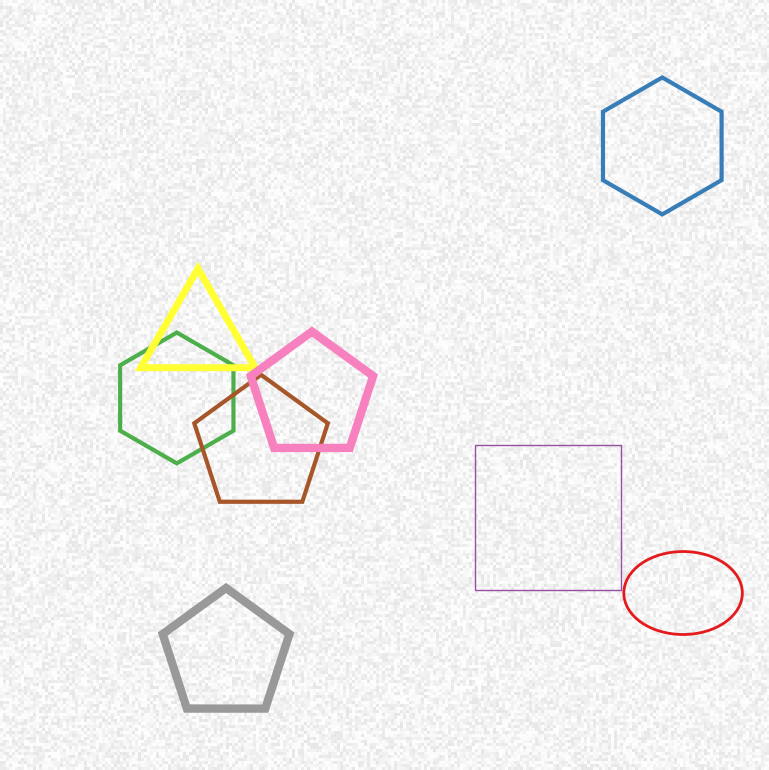[{"shape": "oval", "thickness": 1, "radius": 0.38, "center": [0.887, 0.23]}, {"shape": "hexagon", "thickness": 1.5, "radius": 0.44, "center": [0.86, 0.81]}, {"shape": "hexagon", "thickness": 1.5, "radius": 0.42, "center": [0.23, 0.483]}, {"shape": "square", "thickness": 0.5, "radius": 0.47, "center": [0.712, 0.328]}, {"shape": "triangle", "thickness": 2.5, "radius": 0.43, "center": [0.257, 0.565]}, {"shape": "pentagon", "thickness": 1.5, "radius": 0.46, "center": [0.339, 0.422]}, {"shape": "pentagon", "thickness": 3, "radius": 0.42, "center": [0.405, 0.486]}, {"shape": "pentagon", "thickness": 3, "radius": 0.43, "center": [0.294, 0.15]}]